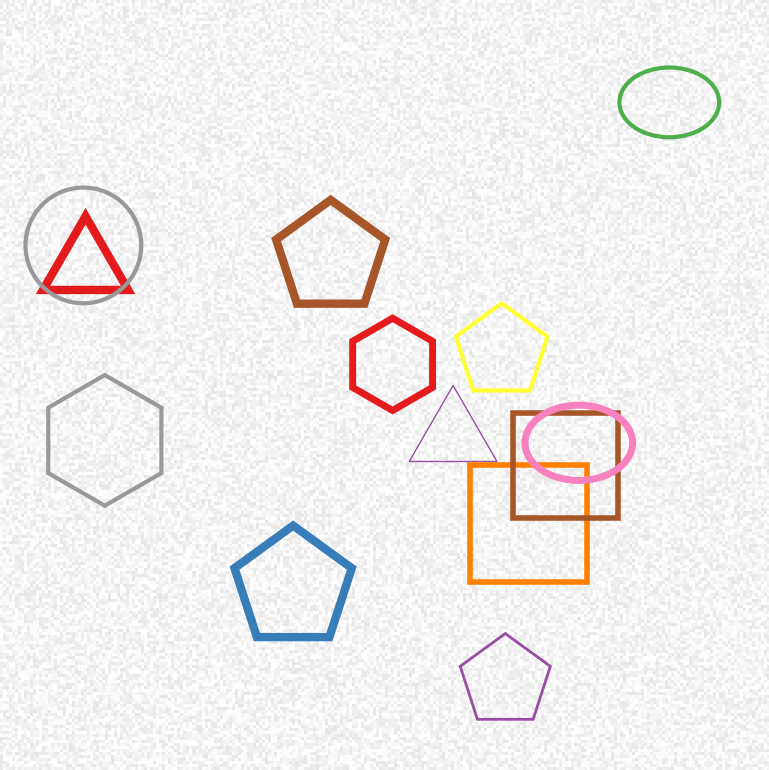[{"shape": "triangle", "thickness": 3, "radius": 0.32, "center": [0.111, 0.655]}, {"shape": "hexagon", "thickness": 2.5, "radius": 0.3, "center": [0.51, 0.527]}, {"shape": "pentagon", "thickness": 3, "radius": 0.4, "center": [0.381, 0.237]}, {"shape": "oval", "thickness": 1.5, "radius": 0.32, "center": [0.869, 0.867]}, {"shape": "triangle", "thickness": 0.5, "radius": 0.33, "center": [0.588, 0.434]}, {"shape": "pentagon", "thickness": 1, "radius": 0.31, "center": [0.656, 0.116]}, {"shape": "square", "thickness": 2, "radius": 0.38, "center": [0.686, 0.32]}, {"shape": "pentagon", "thickness": 1.5, "radius": 0.31, "center": [0.652, 0.543]}, {"shape": "square", "thickness": 2, "radius": 0.34, "center": [0.735, 0.396]}, {"shape": "pentagon", "thickness": 3, "radius": 0.37, "center": [0.429, 0.666]}, {"shape": "oval", "thickness": 2.5, "radius": 0.35, "center": [0.752, 0.425]}, {"shape": "circle", "thickness": 1.5, "radius": 0.38, "center": [0.108, 0.681]}, {"shape": "hexagon", "thickness": 1.5, "radius": 0.42, "center": [0.136, 0.428]}]